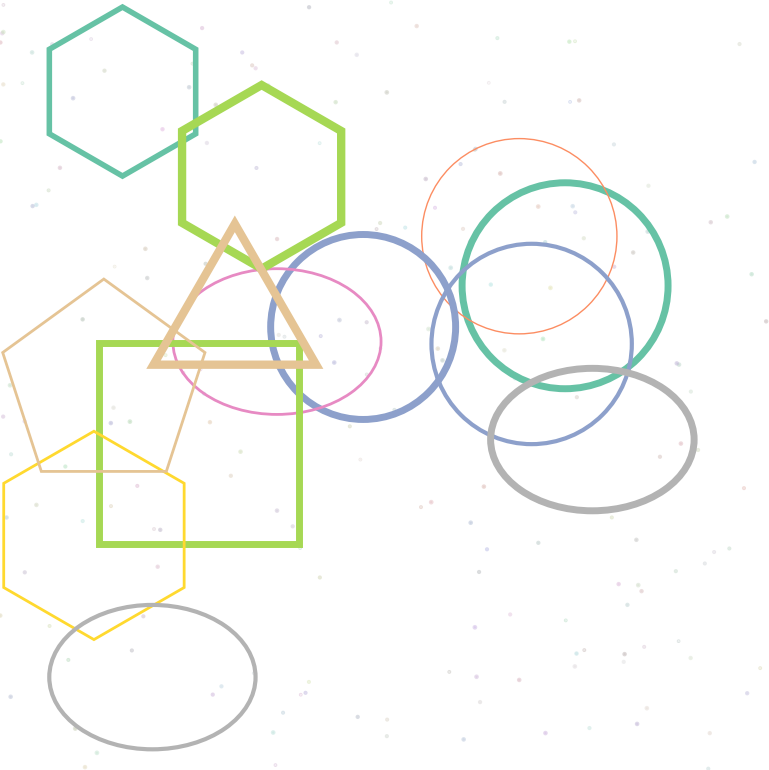[{"shape": "hexagon", "thickness": 2, "radius": 0.55, "center": [0.159, 0.881]}, {"shape": "circle", "thickness": 2.5, "radius": 0.67, "center": [0.734, 0.629]}, {"shape": "circle", "thickness": 0.5, "radius": 0.63, "center": [0.674, 0.693]}, {"shape": "circle", "thickness": 1.5, "radius": 0.65, "center": [0.69, 0.553]}, {"shape": "circle", "thickness": 2.5, "radius": 0.6, "center": [0.472, 0.575]}, {"shape": "oval", "thickness": 1, "radius": 0.68, "center": [0.36, 0.556]}, {"shape": "hexagon", "thickness": 3, "radius": 0.6, "center": [0.34, 0.77]}, {"shape": "square", "thickness": 2.5, "radius": 0.65, "center": [0.258, 0.424]}, {"shape": "hexagon", "thickness": 1, "radius": 0.68, "center": [0.122, 0.305]}, {"shape": "triangle", "thickness": 3, "radius": 0.61, "center": [0.305, 0.587]}, {"shape": "pentagon", "thickness": 1, "radius": 0.69, "center": [0.135, 0.499]}, {"shape": "oval", "thickness": 1.5, "radius": 0.67, "center": [0.198, 0.121]}, {"shape": "oval", "thickness": 2.5, "radius": 0.66, "center": [0.769, 0.429]}]